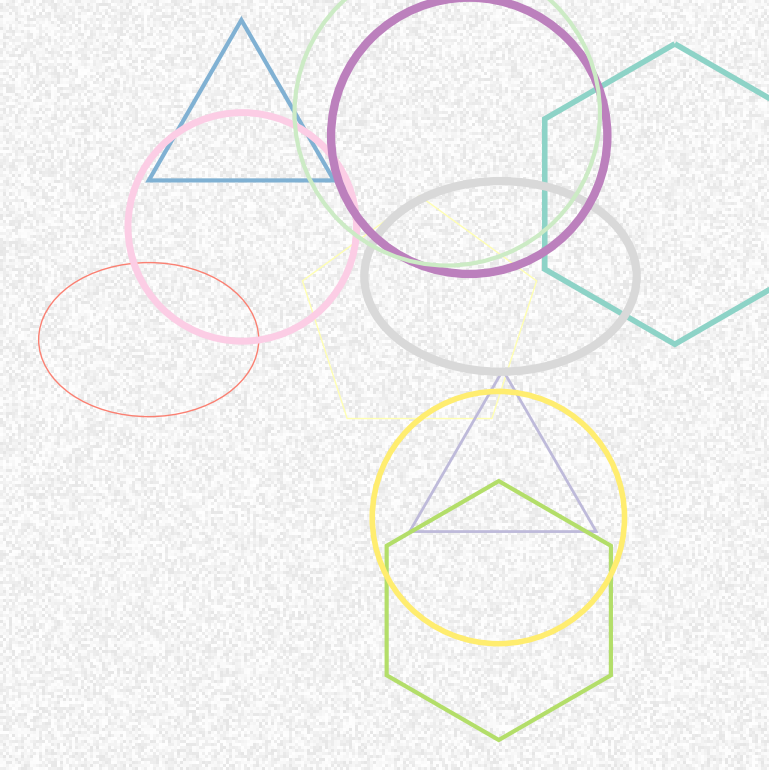[{"shape": "hexagon", "thickness": 2, "radius": 0.98, "center": [0.876, 0.748]}, {"shape": "pentagon", "thickness": 0.5, "radius": 0.8, "center": [0.545, 0.586]}, {"shape": "triangle", "thickness": 1, "radius": 0.7, "center": [0.653, 0.38]}, {"shape": "oval", "thickness": 0.5, "radius": 0.71, "center": [0.193, 0.559]}, {"shape": "triangle", "thickness": 1.5, "radius": 0.69, "center": [0.313, 0.835]}, {"shape": "hexagon", "thickness": 1.5, "radius": 0.84, "center": [0.648, 0.207]}, {"shape": "circle", "thickness": 2.5, "radius": 0.74, "center": [0.315, 0.705]}, {"shape": "oval", "thickness": 3, "radius": 0.88, "center": [0.65, 0.641]}, {"shape": "circle", "thickness": 3, "radius": 0.9, "center": [0.609, 0.824]}, {"shape": "circle", "thickness": 1.5, "radius": 0.99, "center": [0.581, 0.853]}, {"shape": "circle", "thickness": 2, "radius": 0.82, "center": [0.647, 0.328]}]